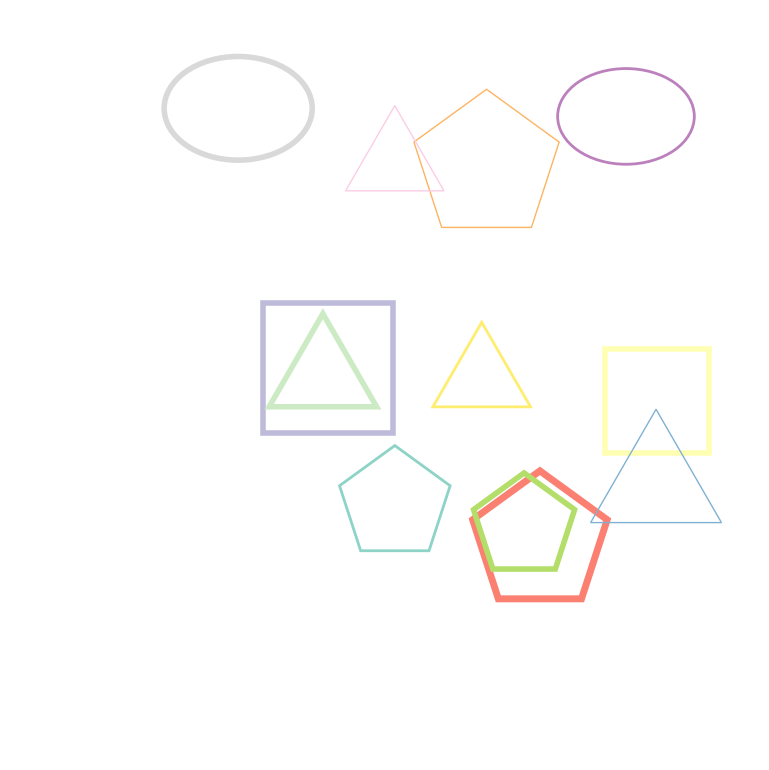[{"shape": "pentagon", "thickness": 1, "radius": 0.38, "center": [0.513, 0.346]}, {"shape": "square", "thickness": 2, "radius": 0.34, "center": [0.853, 0.479]}, {"shape": "square", "thickness": 2, "radius": 0.42, "center": [0.426, 0.522]}, {"shape": "pentagon", "thickness": 2.5, "radius": 0.46, "center": [0.701, 0.297]}, {"shape": "triangle", "thickness": 0.5, "radius": 0.49, "center": [0.852, 0.37]}, {"shape": "pentagon", "thickness": 0.5, "radius": 0.5, "center": [0.632, 0.785]}, {"shape": "pentagon", "thickness": 2, "radius": 0.34, "center": [0.681, 0.317]}, {"shape": "triangle", "thickness": 0.5, "radius": 0.37, "center": [0.513, 0.789]}, {"shape": "oval", "thickness": 2, "radius": 0.48, "center": [0.309, 0.859]}, {"shape": "oval", "thickness": 1, "radius": 0.44, "center": [0.813, 0.849]}, {"shape": "triangle", "thickness": 2, "radius": 0.4, "center": [0.419, 0.512]}, {"shape": "triangle", "thickness": 1, "radius": 0.37, "center": [0.626, 0.508]}]